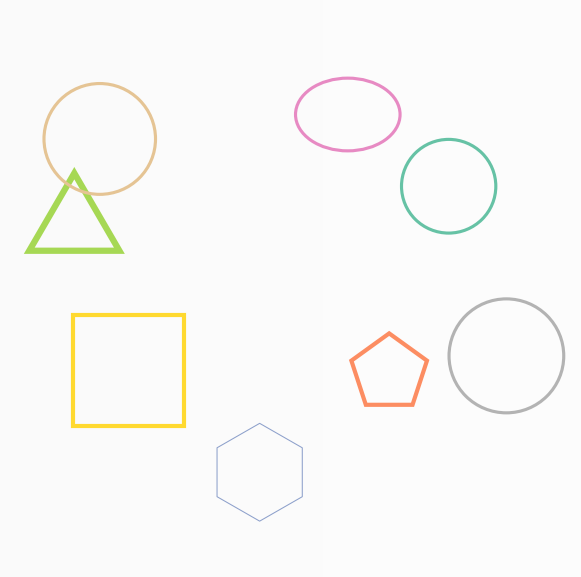[{"shape": "circle", "thickness": 1.5, "radius": 0.41, "center": [0.772, 0.677]}, {"shape": "pentagon", "thickness": 2, "radius": 0.34, "center": [0.67, 0.353]}, {"shape": "hexagon", "thickness": 0.5, "radius": 0.42, "center": [0.447, 0.181]}, {"shape": "oval", "thickness": 1.5, "radius": 0.45, "center": [0.598, 0.801]}, {"shape": "triangle", "thickness": 3, "radius": 0.45, "center": [0.128, 0.61]}, {"shape": "square", "thickness": 2, "radius": 0.48, "center": [0.221, 0.357]}, {"shape": "circle", "thickness": 1.5, "radius": 0.48, "center": [0.172, 0.759]}, {"shape": "circle", "thickness": 1.5, "radius": 0.49, "center": [0.871, 0.383]}]